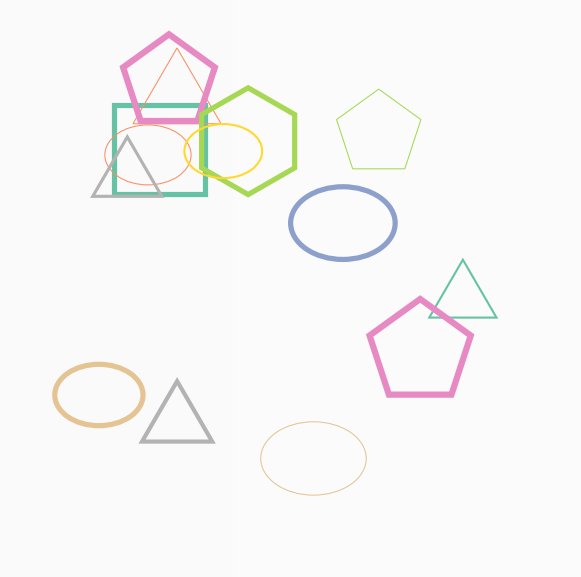[{"shape": "square", "thickness": 2.5, "radius": 0.39, "center": [0.274, 0.741]}, {"shape": "triangle", "thickness": 1, "radius": 0.33, "center": [0.796, 0.483]}, {"shape": "oval", "thickness": 0.5, "radius": 0.37, "center": [0.255, 0.731]}, {"shape": "triangle", "thickness": 0.5, "radius": 0.44, "center": [0.305, 0.829]}, {"shape": "oval", "thickness": 2.5, "radius": 0.45, "center": [0.59, 0.613]}, {"shape": "pentagon", "thickness": 3, "radius": 0.41, "center": [0.291, 0.857]}, {"shape": "pentagon", "thickness": 3, "radius": 0.46, "center": [0.723, 0.39]}, {"shape": "pentagon", "thickness": 0.5, "radius": 0.38, "center": [0.652, 0.769]}, {"shape": "hexagon", "thickness": 2.5, "radius": 0.46, "center": [0.427, 0.755]}, {"shape": "oval", "thickness": 1, "radius": 0.33, "center": [0.384, 0.738]}, {"shape": "oval", "thickness": 0.5, "radius": 0.45, "center": [0.539, 0.205]}, {"shape": "oval", "thickness": 2.5, "radius": 0.38, "center": [0.17, 0.315]}, {"shape": "triangle", "thickness": 2, "radius": 0.35, "center": [0.305, 0.269]}, {"shape": "triangle", "thickness": 1.5, "radius": 0.34, "center": [0.219, 0.693]}]